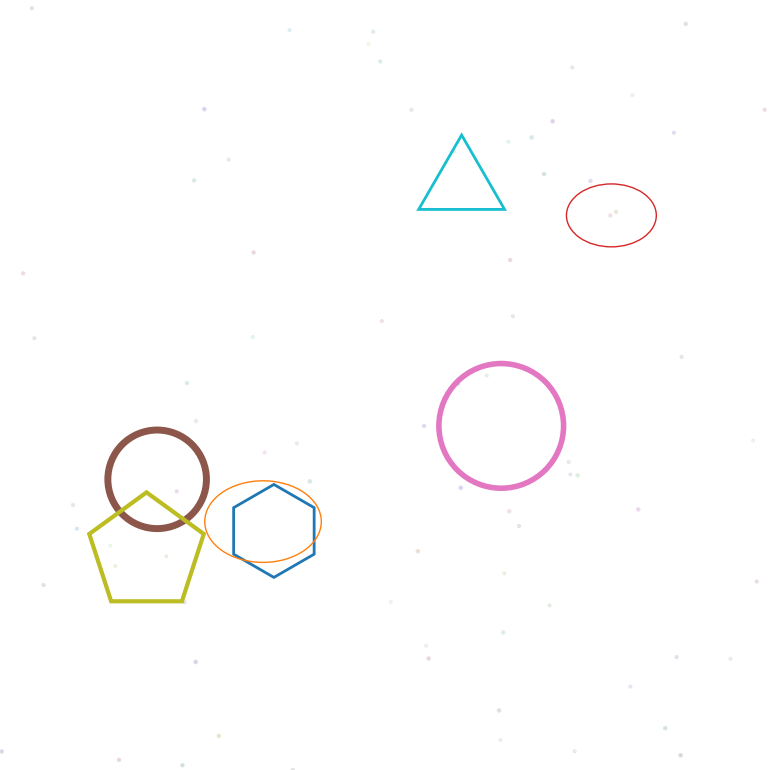[{"shape": "hexagon", "thickness": 1, "radius": 0.3, "center": [0.356, 0.31]}, {"shape": "oval", "thickness": 0.5, "radius": 0.38, "center": [0.342, 0.323]}, {"shape": "oval", "thickness": 0.5, "radius": 0.29, "center": [0.794, 0.72]}, {"shape": "circle", "thickness": 2.5, "radius": 0.32, "center": [0.204, 0.378]}, {"shape": "circle", "thickness": 2, "radius": 0.4, "center": [0.651, 0.447]}, {"shape": "pentagon", "thickness": 1.5, "radius": 0.39, "center": [0.19, 0.282]}, {"shape": "triangle", "thickness": 1, "radius": 0.32, "center": [0.6, 0.76]}]